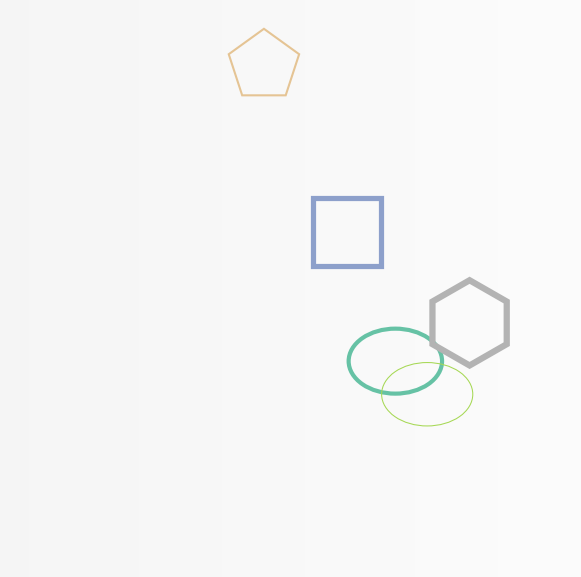[{"shape": "oval", "thickness": 2, "radius": 0.4, "center": [0.68, 0.374]}, {"shape": "square", "thickness": 2.5, "radius": 0.29, "center": [0.597, 0.597]}, {"shape": "oval", "thickness": 0.5, "radius": 0.39, "center": [0.735, 0.316]}, {"shape": "pentagon", "thickness": 1, "radius": 0.32, "center": [0.454, 0.886]}, {"shape": "hexagon", "thickness": 3, "radius": 0.37, "center": [0.808, 0.44]}]